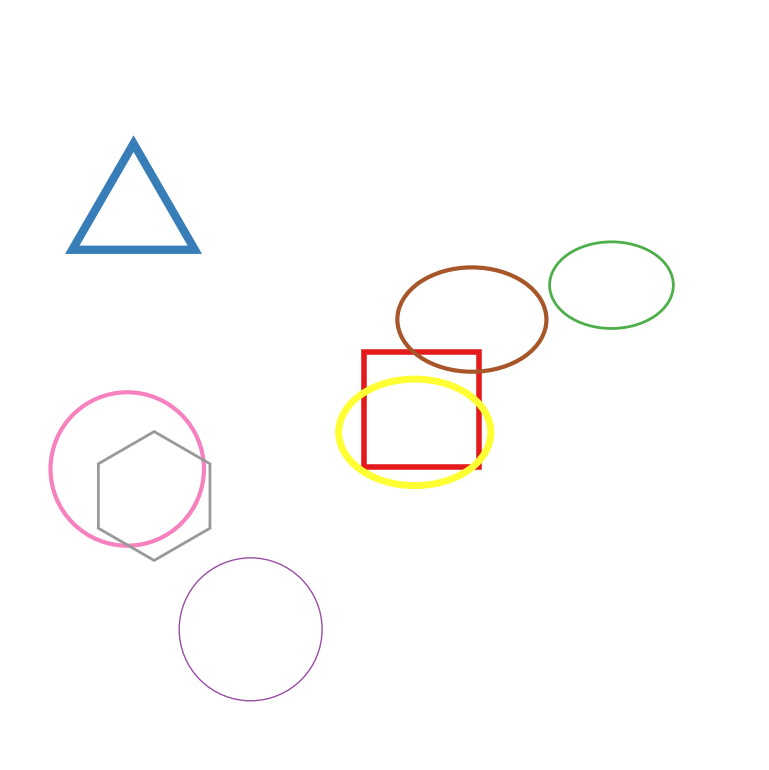[{"shape": "square", "thickness": 2, "radius": 0.37, "center": [0.548, 0.468]}, {"shape": "triangle", "thickness": 3, "radius": 0.46, "center": [0.173, 0.722]}, {"shape": "oval", "thickness": 1, "radius": 0.4, "center": [0.794, 0.63]}, {"shape": "circle", "thickness": 0.5, "radius": 0.46, "center": [0.326, 0.183]}, {"shape": "oval", "thickness": 2.5, "radius": 0.49, "center": [0.539, 0.439]}, {"shape": "oval", "thickness": 1.5, "radius": 0.48, "center": [0.613, 0.585]}, {"shape": "circle", "thickness": 1.5, "radius": 0.5, "center": [0.165, 0.391]}, {"shape": "hexagon", "thickness": 1, "radius": 0.42, "center": [0.2, 0.356]}]